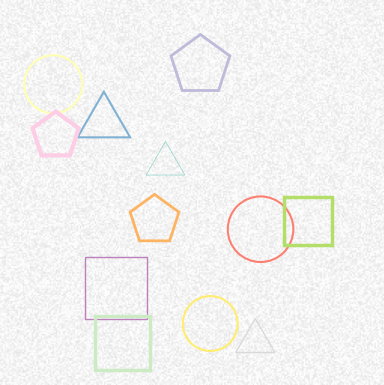[{"shape": "triangle", "thickness": 0.5, "radius": 0.29, "center": [0.43, 0.574]}, {"shape": "circle", "thickness": 1.5, "radius": 0.38, "center": [0.138, 0.781]}, {"shape": "pentagon", "thickness": 2, "radius": 0.4, "center": [0.52, 0.83]}, {"shape": "circle", "thickness": 1.5, "radius": 0.43, "center": [0.677, 0.405]}, {"shape": "triangle", "thickness": 1.5, "radius": 0.39, "center": [0.27, 0.683]}, {"shape": "pentagon", "thickness": 2, "radius": 0.33, "center": [0.401, 0.428]}, {"shape": "square", "thickness": 2.5, "radius": 0.32, "center": [0.8, 0.426]}, {"shape": "pentagon", "thickness": 3, "radius": 0.31, "center": [0.145, 0.647]}, {"shape": "triangle", "thickness": 1, "radius": 0.29, "center": [0.663, 0.114]}, {"shape": "square", "thickness": 1, "radius": 0.4, "center": [0.3, 0.252]}, {"shape": "square", "thickness": 2.5, "radius": 0.35, "center": [0.319, 0.109]}, {"shape": "circle", "thickness": 1.5, "radius": 0.36, "center": [0.546, 0.16]}]